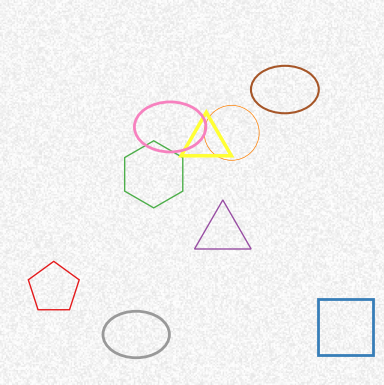[{"shape": "pentagon", "thickness": 1, "radius": 0.35, "center": [0.14, 0.252]}, {"shape": "square", "thickness": 2, "radius": 0.36, "center": [0.897, 0.151]}, {"shape": "hexagon", "thickness": 1, "radius": 0.44, "center": [0.399, 0.547]}, {"shape": "triangle", "thickness": 1, "radius": 0.42, "center": [0.579, 0.396]}, {"shape": "circle", "thickness": 0.5, "radius": 0.36, "center": [0.602, 0.655]}, {"shape": "triangle", "thickness": 2.5, "radius": 0.38, "center": [0.536, 0.633]}, {"shape": "oval", "thickness": 1.5, "radius": 0.44, "center": [0.74, 0.767]}, {"shape": "oval", "thickness": 2, "radius": 0.46, "center": [0.442, 0.67]}, {"shape": "oval", "thickness": 2, "radius": 0.43, "center": [0.354, 0.131]}]